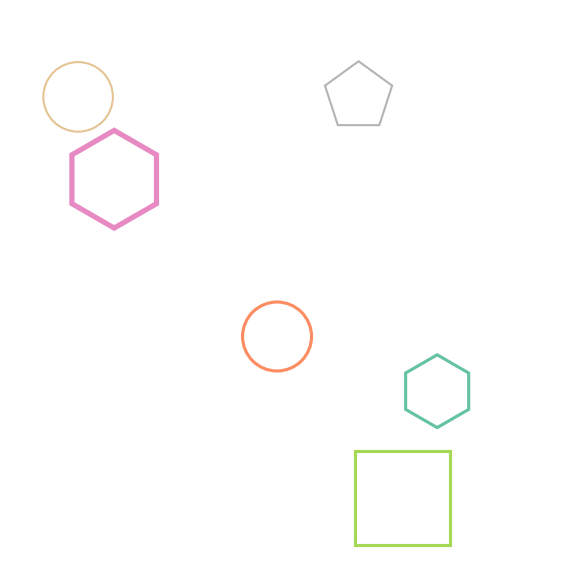[{"shape": "hexagon", "thickness": 1.5, "radius": 0.32, "center": [0.757, 0.322]}, {"shape": "circle", "thickness": 1.5, "radius": 0.3, "center": [0.48, 0.416]}, {"shape": "hexagon", "thickness": 2.5, "radius": 0.42, "center": [0.198, 0.689]}, {"shape": "square", "thickness": 1.5, "radius": 0.41, "center": [0.697, 0.137]}, {"shape": "circle", "thickness": 1, "radius": 0.3, "center": [0.135, 0.831]}, {"shape": "pentagon", "thickness": 1, "radius": 0.31, "center": [0.621, 0.832]}]